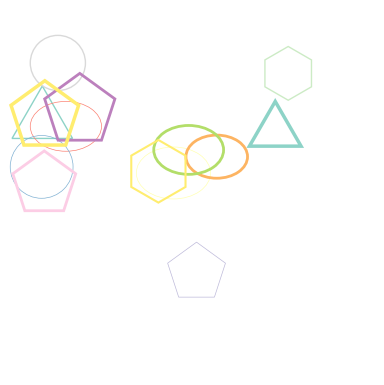[{"shape": "triangle", "thickness": 2.5, "radius": 0.39, "center": [0.715, 0.659]}, {"shape": "triangle", "thickness": 1, "radius": 0.45, "center": [0.11, 0.686]}, {"shape": "oval", "thickness": 0.5, "radius": 0.48, "center": [0.45, 0.551]}, {"shape": "pentagon", "thickness": 0.5, "radius": 0.39, "center": [0.511, 0.292]}, {"shape": "oval", "thickness": 0.5, "radius": 0.46, "center": [0.171, 0.672]}, {"shape": "circle", "thickness": 0.5, "radius": 0.41, "center": [0.108, 0.567]}, {"shape": "oval", "thickness": 2, "radius": 0.4, "center": [0.563, 0.593]}, {"shape": "oval", "thickness": 2, "radius": 0.45, "center": [0.49, 0.611]}, {"shape": "pentagon", "thickness": 2, "radius": 0.43, "center": [0.115, 0.522]}, {"shape": "circle", "thickness": 1, "radius": 0.36, "center": [0.15, 0.836]}, {"shape": "pentagon", "thickness": 2, "radius": 0.48, "center": [0.207, 0.713]}, {"shape": "hexagon", "thickness": 1, "radius": 0.35, "center": [0.749, 0.809]}, {"shape": "pentagon", "thickness": 2.5, "radius": 0.46, "center": [0.116, 0.698]}, {"shape": "hexagon", "thickness": 1.5, "radius": 0.41, "center": [0.411, 0.555]}]